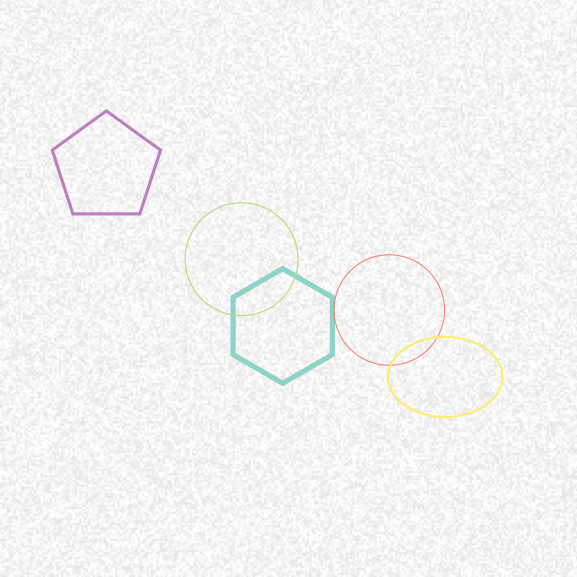[{"shape": "hexagon", "thickness": 2.5, "radius": 0.5, "center": [0.49, 0.435]}, {"shape": "circle", "thickness": 0.5, "radius": 0.48, "center": [0.674, 0.462]}, {"shape": "circle", "thickness": 0.5, "radius": 0.49, "center": [0.418, 0.55]}, {"shape": "pentagon", "thickness": 1.5, "radius": 0.49, "center": [0.184, 0.709]}, {"shape": "oval", "thickness": 1, "radius": 0.5, "center": [0.771, 0.346]}]